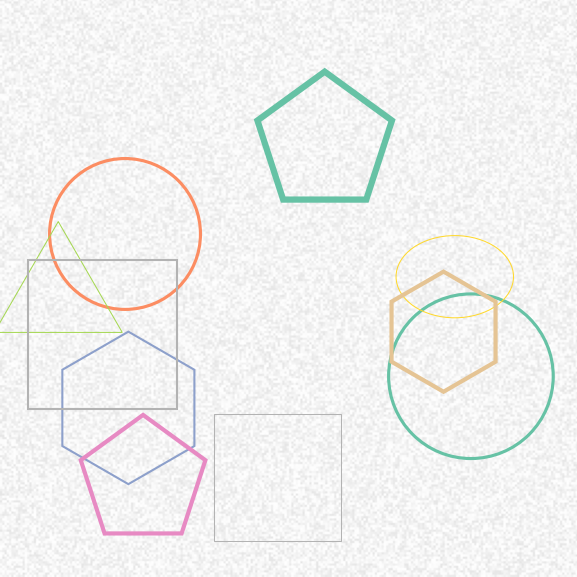[{"shape": "circle", "thickness": 1.5, "radius": 0.71, "center": [0.815, 0.348]}, {"shape": "pentagon", "thickness": 3, "radius": 0.61, "center": [0.562, 0.753]}, {"shape": "circle", "thickness": 1.5, "radius": 0.65, "center": [0.216, 0.594]}, {"shape": "hexagon", "thickness": 1, "radius": 0.66, "center": [0.222, 0.293]}, {"shape": "pentagon", "thickness": 2, "radius": 0.57, "center": [0.248, 0.167]}, {"shape": "triangle", "thickness": 0.5, "radius": 0.64, "center": [0.101, 0.487]}, {"shape": "oval", "thickness": 0.5, "radius": 0.51, "center": [0.787, 0.52]}, {"shape": "hexagon", "thickness": 2, "radius": 0.52, "center": [0.768, 0.425]}, {"shape": "square", "thickness": 1, "radius": 0.64, "center": [0.177, 0.42]}, {"shape": "square", "thickness": 0.5, "radius": 0.55, "center": [0.48, 0.173]}]